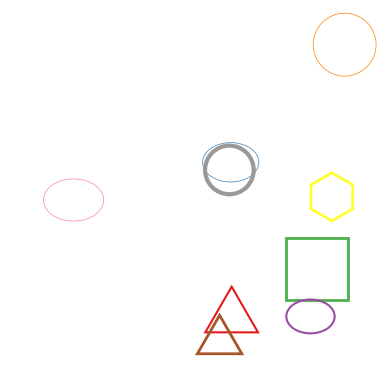[{"shape": "triangle", "thickness": 1.5, "radius": 0.4, "center": [0.602, 0.176]}, {"shape": "oval", "thickness": 0.5, "radius": 0.37, "center": [0.599, 0.578]}, {"shape": "square", "thickness": 2, "radius": 0.4, "center": [0.824, 0.301]}, {"shape": "oval", "thickness": 1.5, "radius": 0.31, "center": [0.806, 0.178]}, {"shape": "circle", "thickness": 0.5, "radius": 0.41, "center": [0.895, 0.884]}, {"shape": "hexagon", "thickness": 2, "radius": 0.31, "center": [0.862, 0.489]}, {"shape": "triangle", "thickness": 2, "radius": 0.33, "center": [0.57, 0.114]}, {"shape": "oval", "thickness": 0.5, "radius": 0.39, "center": [0.191, 0.481]}, {"shape": "circle", "thickness": 3, "radius": 0.32, "center": [0.596, 0.559]}]